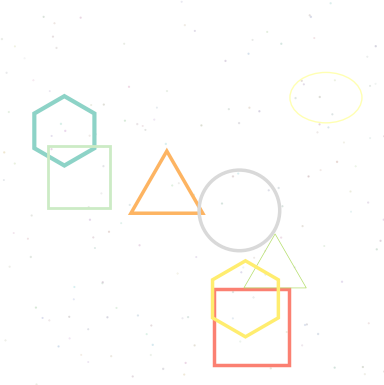[{"shape": "hexagon", "thickness": 3, "radius": 0.45, "center": [0.167, 0.66]}, {"shape": "oval", "thickness": 1, "radius": 0.47, "center": [0.847, 0.746]}, {"shape": "square", "thickness": 2.5, "radius": 0.49, "center": [0.653, 0.15]}, {"shape": "triangle", "thickness": 2.5, "radius": 0.54, "center": [0.433, 0.5]}, {"shape": "triangle", "thickness": 0.5, "radius": 0.47, "center": [0.715, 0.299]}, {"shape": "circle", "thickness": 2.5, "radius": 0.52, "center": [0.622, 0.454]}, {"shape": "square", "thickness": 2, "radius": 0.4, "center": [0.206, 0.54]}, {"shape": "hexagon", "thickness": 2.5, "radius": 0.49, "center": [0.638, 0.224]}]